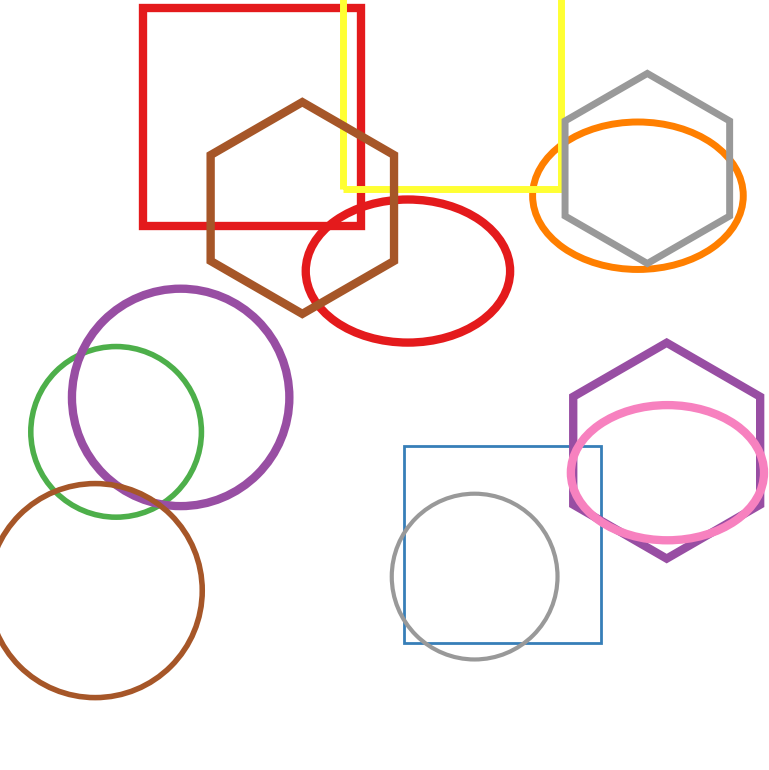[{"shape": "square", "thickness": 3, "radius": 0.71, "center": [0.327, 0.848]}, {"shape": "oval", "thickness": 3, "radius": 0.66, "center": [0.53, 0.648]}, {"shape": "square", "thickness": 1, "radius": 0.64, "center": [0.652, 0.293]}, {"shape": "circle", "thickness": 2, "radius": 0.55, "center": [0.151, 0.439]}, {"shape": "hexagon", "thickness": 3, "radius": 0.7, "center": [0.866, 0.415]}, {"shape": "circle", "thickness": 3, "radius": 0.71, "center": [0.235, 0.484]}, {"shape": "oval", "thickness": 2.5, "radius": 0.68, "center": [0.828, 0.746]}, {"shape": "square", "thickness": 2.5, "radius": 0.71, "center": [0.587, 0.896]}, {"shape": "hexagon", "thickness": 3, "radius": 0.69, "center": [0.393, 0.73]}, {"shape": "circle", "thickness": 2, "radius": 0.69, "center": [0.124, 0.233]}, {"shape": "oval", "thickness": 3, "radius": 0.63, "center": [0.867, 0.386]}, {"shape": "hexagon", "thickness": 2.5, "radius": 0.62, "center": [0.841, 0.781]}, {"shape": "circle", "thickness": 1.5, "radius": 0.54, "center": [0.616, 0.251]}]